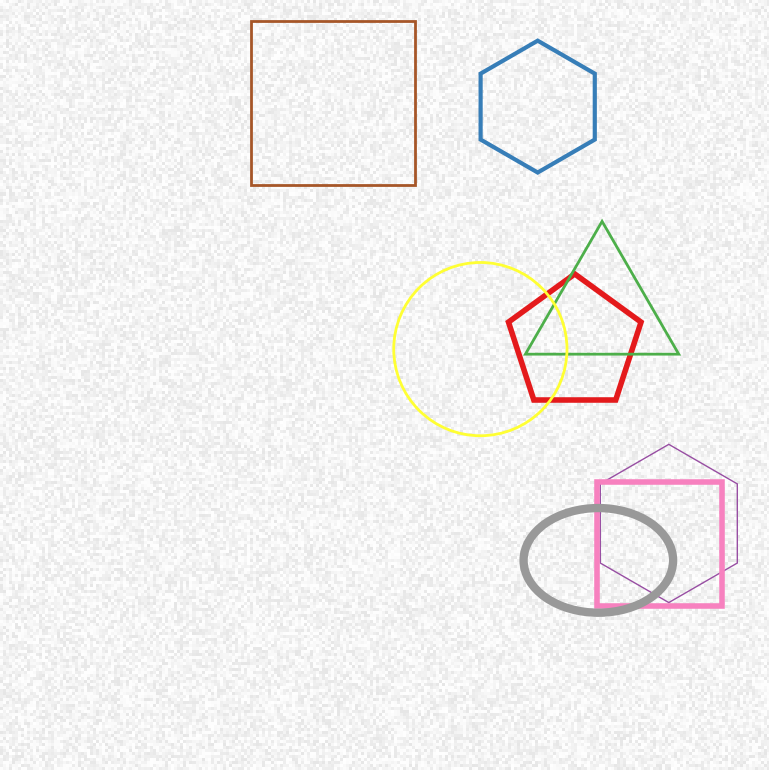[{"shape": "pentagon", "thickness": 2, "radius": 0.45, "center": [0.746, 0.554]}, {"shape": "hexagon", "thickness": 1.5, "radius": 0.43, "center": [0.698, 0.862]}, {"shape": "triangle", "thickness": 1, "radius": 0.57, "center": [0.782, 0.598]}, {"shape": "hexagon", "thickness": 0.5, "radius": 0.51, "center": [0.869, 0.32]}, {"shape": "circle", "thickness": 1, "radius": 0.56, "center": [0.624, 0.547]}, {"shape": "square", "thickness": 1, "radius": 0.53, "center": [0.433, 0.866]}, {"shape": "square", "thickness": 2, "radius": 0.4, "center": [0.856, 0.294]}, {"shape": "oval", "thickness": 3, "radius": 0.49, "center": [0.777, 0.272]}]